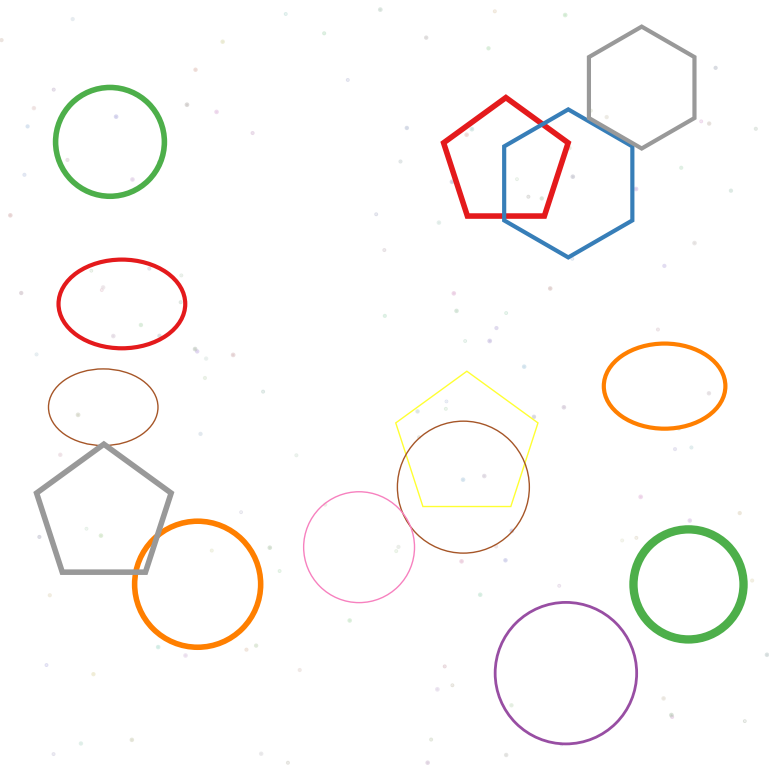[{"shape": "oval", "thickness": 1.5, "radius": 0.41, "center": [0.158, 0.605]}, {"shape": "pentagon", "thickness": 2, "radius": 0.43, "center": [0.657, 0.788]}, {"shape": "hexagon", "thickness": 1.5, "radius": 0.48, "center": [0.738, 0.762]}, {"shape": "circle", "thickness": 3, "radius": 0.36, "center": [0.894, 0.241]}, {"shape": "circle", "thickness": 2, "radius": 0.35, "center": [0.143, 0.816]}, {"shape": "circle", "thickness": 1, "radius": 0.46, "center": [0.735, 0.126]}, {"shape": "circle", "thickness": 2, "radius": 0.41, "center": [0.257, 0.241]}, {"shape": "oval", "thickness": 1.5, "radius": 0.39, "center": [0.863, 0.499]}, {"shape": "pentagon", "thickness": 0.5, "radius": 0.49, "center": [0.606, 0.421]}, {"shape": "oval", "thickness": 0.5, "radius": 0.36, "center": [0.134, 0.471]}, {"shape": "circle", "thickness": 0.5, "radius": 0.43, "center": [0.602, 0.367]}, {"shape": "circle", "thickness": 0.5, "radius": 0.36, "center": [0.466, 0.289]}, {"shape": "hexagon", "thickness": 1.5, "radius": 0.4, "center": [0.833, 0.886]}, {"shape": "pentagon", "thickness": 2, "radius": 0.46, "center": [0.135, 0.331]}]